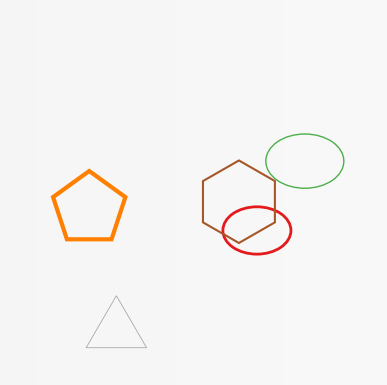[{"shape": "oval", "thickness": 2, "radius": 0.44, "center": [0.663, 0.401]}, {"shape": "oval", "thickness": 1, "radius": 0.5, "center": [0.787, 0.581]}, {"shape": "pentagon", "thickness": 3, "radius": 0.49, "center": [0.23, 0.458]}, {"shape": "hexagon", "thickness": 1.5, "radius": 0.54, "center": [0.617, 0.476]}, {"shape": "triangle", "thickness": 0.5, "radius": 0.45, "center": [0.3, 0.142]}]